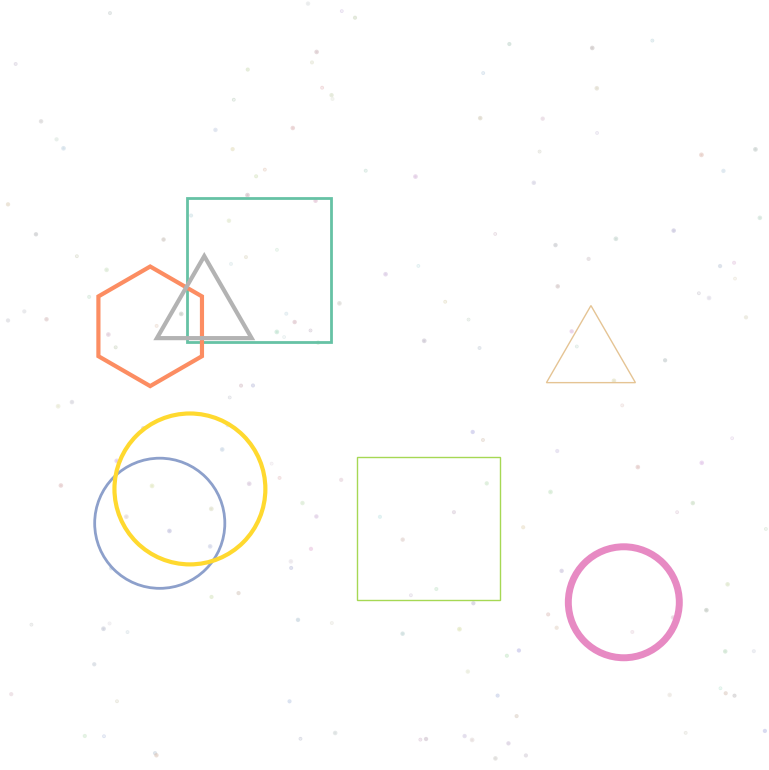[{"shape": "square", "thickness": 1, "radius": 0.47, "center": [0.337, 0.65]}, {"shape": "hexagon", "thickness": 1.5, "radius": 0.39, "center": [0.195, 0.576]}, {"shape": "circle", "thickness": 1, "radius": 0.42, "center": [0.207, 0.32]}, {"shape": "circle", "thickness": 2.5, "radius": 0.36, "center": [0.81, 0.218]}, {"shape": "square", "thickness": 0.5, "radius": 0.46, "center": [0.557, 0.314]}, {"shape": "circle", "thickness": 1.5, "radius": 0.49, "center": [0.247, 0.365]}, {"shape": "triangle", "thickness": 0.5, "radius": 0.33, "center": [0.767, 0.536]}, {"shape": "triangle", "thickness": 1.5, "radius": 0.36, "center": [0.265, 0.596]}]